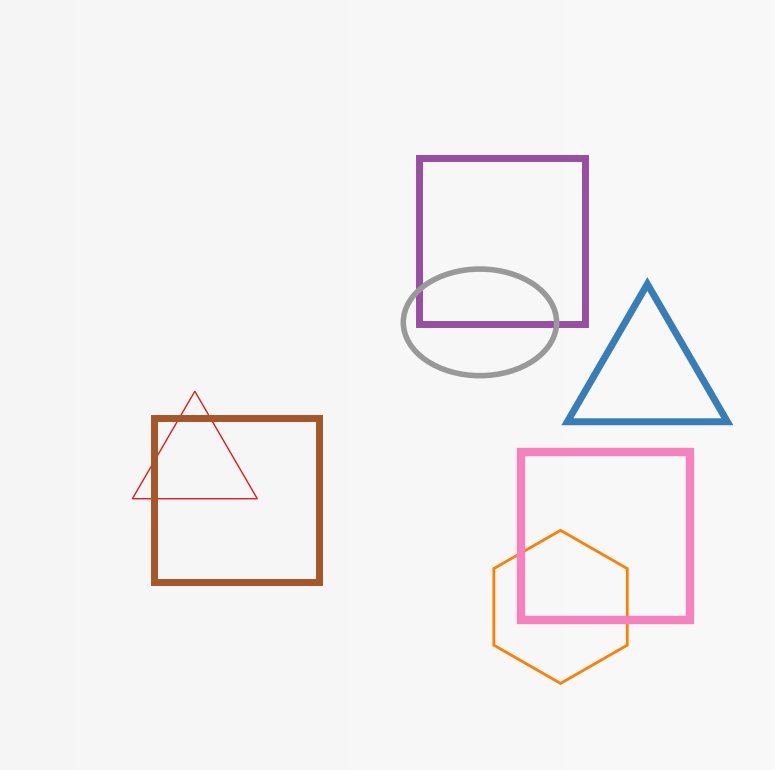[{"shape": "triangle", "thickness": 0.5, "radius": 0.47, "center": [0.251, 0.399]}, {"shape": "triangle", "thickness": 2.5, "radius": 0.6, "center": [0.835, 0.512]}, {"shape": "square", "thickness": 2.5, "radius": 0.54, "center": [0.648, 0.687]}, {"shape": "hexagon", "thickness": 1, "radius": 0.5, "center": [0.723, 0.212]}, {"shape": "square", "thickness": 2.5, "radius": 0.53, "center": [0.305, 0.351]}, {"shape": "square", "thickness": 3, "radius": 0.54, "center": [0.781, 0.304]}, {"shape": "oval", "thickness": 2, "radius": 0.49, "center": [0.619, 0.581]}]